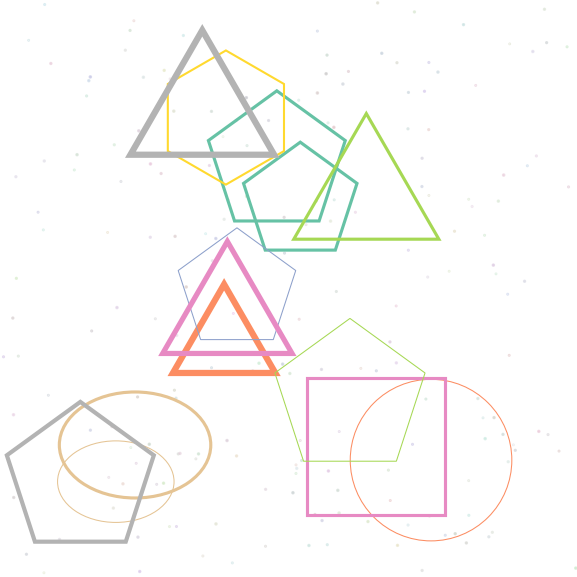[{"shape": "pentagon", "thickness": 1.5, "radius": 0.52, "center": [0.52, 0.65]}, {"shape": "pentagon", "thickness": 1.5, "radius": 0.62, "center": [0.479, 0.717]}, {"shape": "circle", "thickness": 0.5, "radius": 0.7, "center": [0.746, 0.202]}, {"shape": "triangle", "thickness": 3, "radius": 0.51, "center": [0.388, 0.404]}, {"shape": "pentagon", "thickness": 0.5, "radius": 0.53, "center": [0.41, 0.498]}, {"shape": "triangle", "thickness": 2.5, "radius": 0.65, "center": [0.394, 0.452]}, {"shape": "square", "thickness": 1.5, "radius": 0.6, "center": [0.651, 0.226]}, {"shape": "triangle", "thickness": 1.5, "radius": 0.73, "center": [0.634, 0.657]}, {"shape": "pentagon", "thickness": 0.5, "radius": 0.68, "center": [0.606, 0.311]}, {"shape": "hexagon", "thickness": 1, "radius": 0.58, "center": [0.391, 0.796]}, {"shape": "oval", "thickness": 1.5, "radius": 0.66, "center": [0.234, 0.229]}, {"shape": "oval", "thickness": 0.5, "radius": 0.5, "center": [0.201, 0.165]}, {"shape": "triangle", "thickness": 3, "radius": 0.72, "center": [0.35, 0.803]}, {"shape": "pentagon", "thickness": 2, "radius": 0.67, "center": [0.139, 0.169]}]